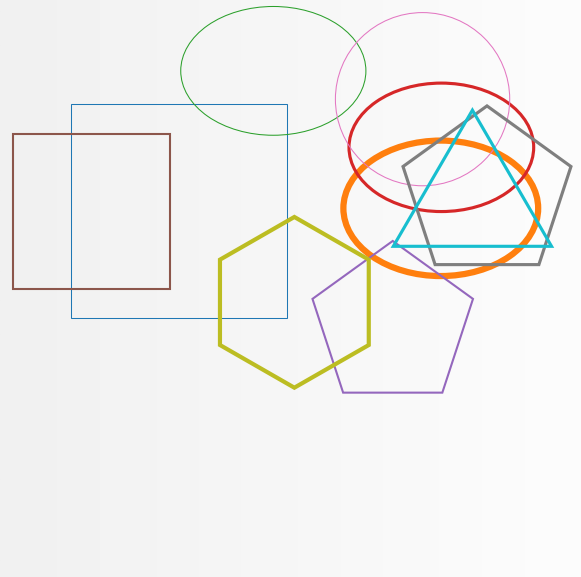[{"shape": "square", "thickness": 0.5, "radius": 0.93, "center": [0.309, 0.634]}, {"shape": "oval", "thickness": 3, "radius": 0.84, "center": [0.758, 0.638]}, {"shape": "oval", "thickness": 0.5, "radius": 0.8, "center": [0.47, 0.876]}, {"shape": "oval", "thickness": 1.5, "radius": 0.79, "center": [0.759, 0.744]}, {"shape": "pentagon", "thickness": 1, "radius": 0.73, "center": [0.676, 0.437]}, {"shape": "square", "thickness": 1, "radius": 0.67, "center": [0.157, 0.633]}, {"shape": "circle", "thickness": 0.5, "radius": 0.75, "center": [0.727, 0.827]}, {"shape": "pentagon", "thickness": 1.5, "radius": 0.76, "center": [0.838, 0.664]}, {"shape": "hexagon", "thickness": 2, "radius": 0.74, "center": [0.506, 0.476]}, {"shape": "triangle", "thickness": 1.5, "radius": 0.79, "center": [0.813, 0.651]}]